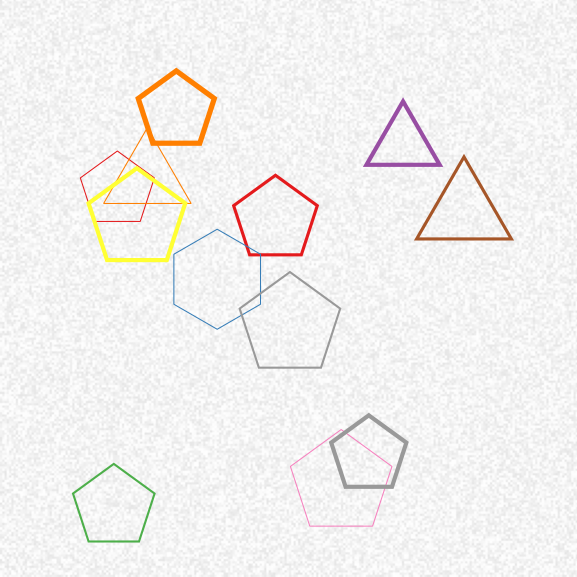[{"shape": "pentagon", "thickness": 1.5, "radius": 0.38, "center": [0.477, 0.619]}, {"shape": "pentagon", "thickness": 0.5, "radius": 0.34, "center": [0.203, 0.67]}, {"shape": "hexagon", "thickness": 0.5, "radius": 0.43, "center": [0.376, 0.516]}, {"shape": "pentagon", "thickness": 1, "radius": 0.37, "center": [0.197, 0.122]}, {"shape": "triangle", "thickness": 2, "radius": 0.37, "center": [0.698, 0.75]}, {"shape": "pentagon", "thickness": 2.5, "radius": 0.35, "center": [0.305, 0.807]}, {"shape": "triangle", "thickness": 0.5, "radius": 0.44, "center": [0.255, 0.691]}, {"shape": "pentagon", "thickness": 2, "radius": 0.44, "center": [0.237, 0.62]}, {"shape": "triangle", "thickness": 1.5, "radius": 0.47, "center": [0.803, 0.633]}, {"shape": "pentagon", "thickness": 0.5, "radius": 0.46, "center": [0.591, 0.163]}, {"shape": "pentagon", "thickness": 2, "radius": 0.34, "center": [0.639, 0.212]}, {"shape": "pentagon", "thickness": 1, "radius": 0.46, "center": [0.502, 0.437]}]